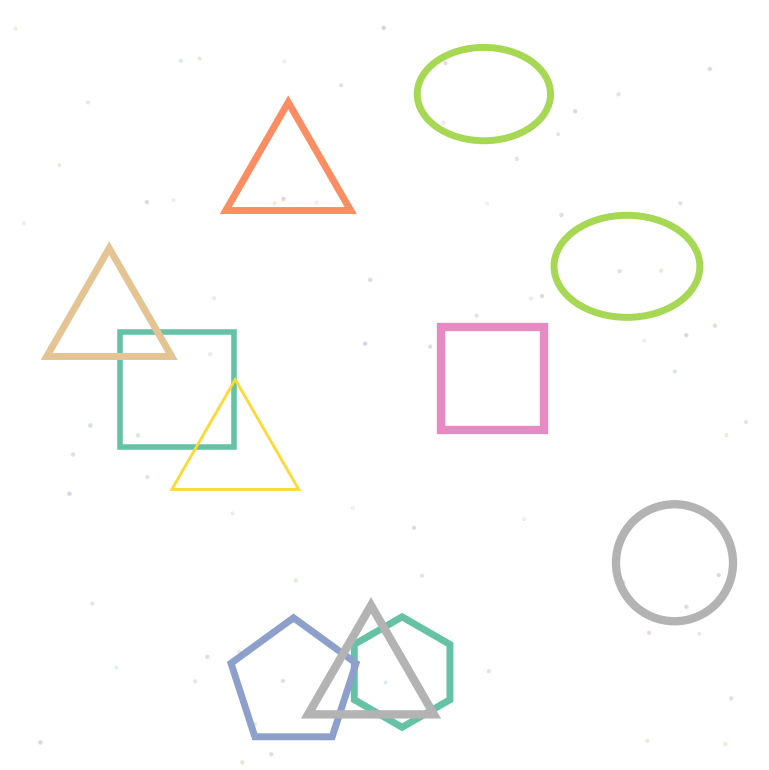[{"shape": "hexagon", "thickness": 2.5, "radius": 0.36, "center": [0.522, 0.127]}, {"shape": "square", "thickness": 2, "radius": 0.37, "center": [0.23, 0.494]}, {"shape": "triangle", "thickness": 2.5, "radius": 0.47, "center": [0.374, 0.773]}, {"shape": "pentagon", "thickness": 2.5, "radius": 0.43, "center": [0.381, 0.112]}, {"shape": "square", "thickness": 3, "radius": 0.34, "center": [0.64, 0.508]}, {"shape": "oval", "thickness": 2.5, "radius": 0.43, "center": [0.628, 0.878]}, {"shape": "oval", "thickness": 2.5, "radius": 0.47, "center": [0.814, 0.654]}, {"shape": "triangle", "thickness": 1, "radius": 0.48, "center": [0.305, 0.412]}, {"shape": "triangle", "thickness": 2.5, "radius": 0.47, "center": [0.142, 0.584]}, {"shape": "circle", "thickness": 3, "radius": 0.38, "center": [0.876, 0.269]}, {"shape": "triangle", "thickness": 3, "radius": 0.47, "center": [0.482, 0.119]}]